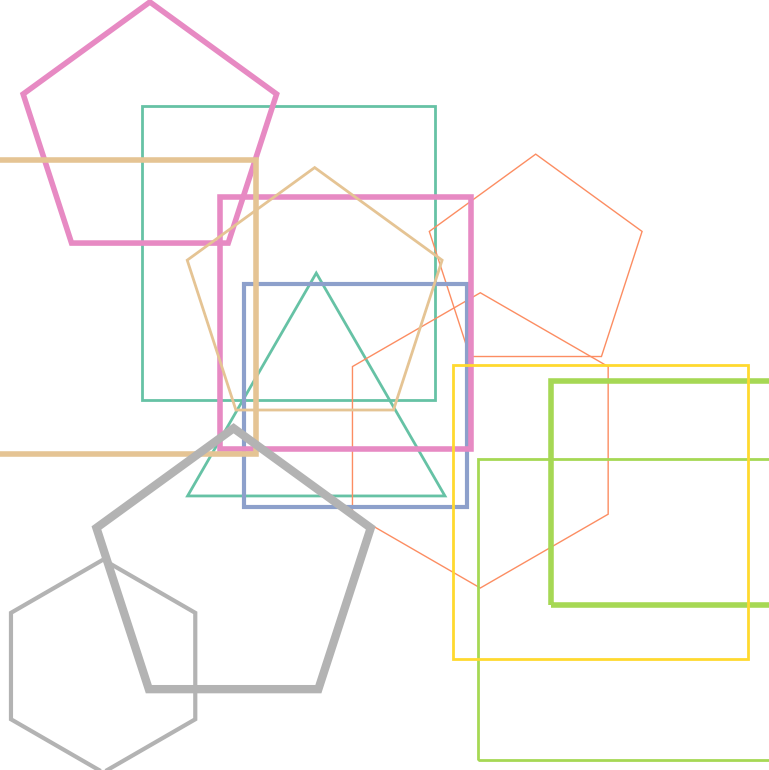[{"shape": "triangle", "thickness": 1, "radius": 0.96, "center": [0.411, 0.452]}, {"shape": "square", "thickness": 1, "radius": 0.95, "center": [0.375, 0.671]}, {"shape": "hexagon", "thickness": 0.5, "radius": 0.96, "center": [0.624, 0.428]}, {"shape": "pentagon", "thickness": 0.5, "radius": 0.73, "center": [0.696, 0.655]}, {"shape": "square", "thickness": 1.5, "radius": 0.72, "center": [0.462, 0.486]}, {"shape": "pentagon", "thickness": 2, "radius": 0.87, "center": [0.195, 0.824]}, {"shape": "square", "thickness": 2, "radius": 0.82, "center": [0.449, 0.58]}, {"shape": "square", "thickness": 1, "radius": 0.98, "center": [0.816, 0.208]}, {"shape": "square", "thickness": 2, "radius": 0.73, "center": [0.861, 0.36]}, {"shape": "square", "thickness": 1, "radius": 0.96, "center": [0.78, 0.335]}, {"shape": "square", "thickness": 2, "radius": 0.95, "center": [0.141, 0.601]}, {"shape": "pentagon", "thickness": 1, "radius": 0.87, "center": [0.409, 0.608]}, {"shape": "pentagon", "thickness": 3, "radius": 0.94, "center": [0.303, 0.257]}, {"shape": "hexagon", "thickness": 1.5, "radius": 0.69, "center": [0.134, 0.135]}]